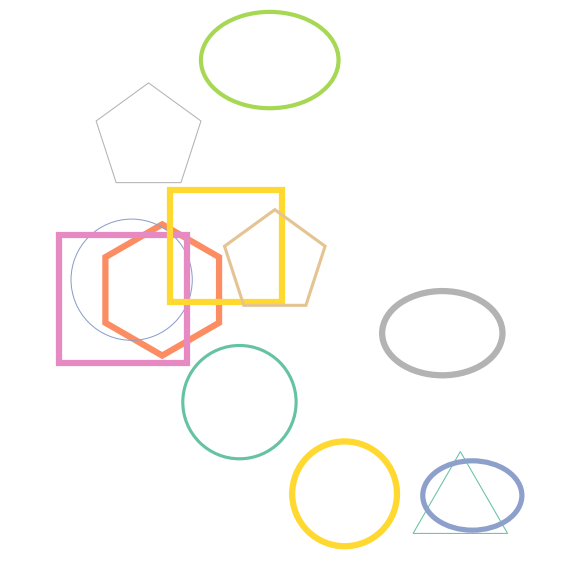[{"shape": "circle", "thickness": 1.5, "radius": 0.49, "center": [0.415, 0.303]}, {"shape": "triangle", "thickness": 0.5, "radius": 0.47, "center": [0.797, 0.123]}, {"shape": "hexagon", "thickness": 3, "radius": 0.57, "center": [0.281, 0.497]}, {"shape": "oval", "thickness": 2.5, "radius": 0.43, "center": [0.818, 0.141]}, {"shape": "circle", "thickness": 0.5, "radius": 0.52, "center": [0.228, 0.515]}, {"shape": "square", "thickness": 3, "radius": 0.55, "center": [0.213, 0.482]}, {"shape": "oval", "thickness": 2, "radius": 0.6, "center": [0.467, 0.895]}, {"shape": "circle", "thickness": 3, "radius": 0.45, "center": [0.597, 0.144]}, {"shape": "square", "thickness": 3, "radius": 0.48, "center": [0.392, 0.573]}, {"shape": "pentagon", "thickness": 1.5, "radius": 0.46, "center": [0.476, 0.544]}, {"shape": "pentagon", "thickness": 0.5, "radius": 0.48, "center": [0.257, 0.76]}, {"shape": "oval", "thickness": 3, "radius": 0.52, "center": [0.766, 0.422]}]